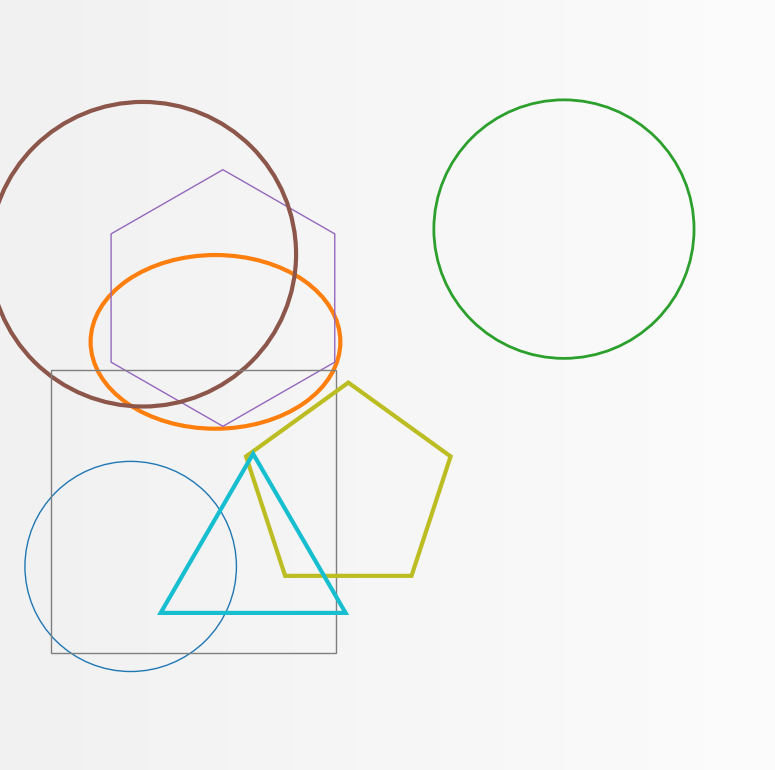[{"shape": "circle", "thickness": 0.5, "radius": 0.68, "center": [0.169, 0.264]}, {"shape": "oval", "thickness": 1.5, "radius": 0.81, "center": [0.278, 0.556]}, {"shape": "circle", "thickness": 1, "radius": 0.84, "center": [0.728, 0.702]}, {"shape": "hexagon", "thickness": 0.5, "radius": 0.83, "center": [0.288, 0.613]}, {"shape": "circle", "thickness": 1.5, "radius": 0.99, "center": [0.184, 0.67]}, {"shape": "square", "thickness": 0.5, "radius": 0.92, "center": [0.25, 0.336]}, {"shape": "pentagon", "thickness": 1.5, "radius": 0.69, "center": [0.449, 0.364]}, {"shape": "triangle", "thickness": 1.5, "radius": 0.69, "center": [0.327, 0.273]}]